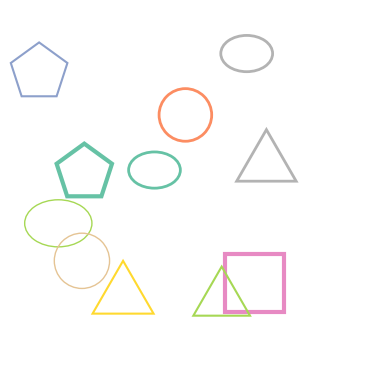[{"shape": "pentagon", "thickness": 3, "radius": 0.38, "center": [0.219, 0.551]}, {"shape": "oval", "thickness": 2, "radius": 0.34, "center": [0.401, 0.558]}, {"shape": "circle", "thickness": 2, "radius": 0.34, "center": [0.482, 0.701]}, {"shape": "pentagon", "thickness": 1.5, "radius": 0.39, "center": [0.102, 0.812]}, {"shape": "square", "thickness": 3, "radius": 0.38, "center": [0.661, 0.266]}, {"shape": "triangle", "thickness": 1.5, "radius": 0.42, "center": [0.576, 0.223]}, {"shape": "oval", "thickness": 1, "radius": 0.44, "center": [0.151, 0.42]}, {"shape": "triangle", "thickness": 1.5, "radius": 0.46, "center": [0.32, 0.231]}, {"shape": "circle", "thickness": 1, "radius": 0.36, "center": [0.213, 0.323]}, {"shape": "triangle", "thickness": 2, "radius": 0.45, "center": [0.692, 0.574]}, {"shape": "oval", "thickness": 2, "radius": 0.34, "center": [0.641, 0.861]}]